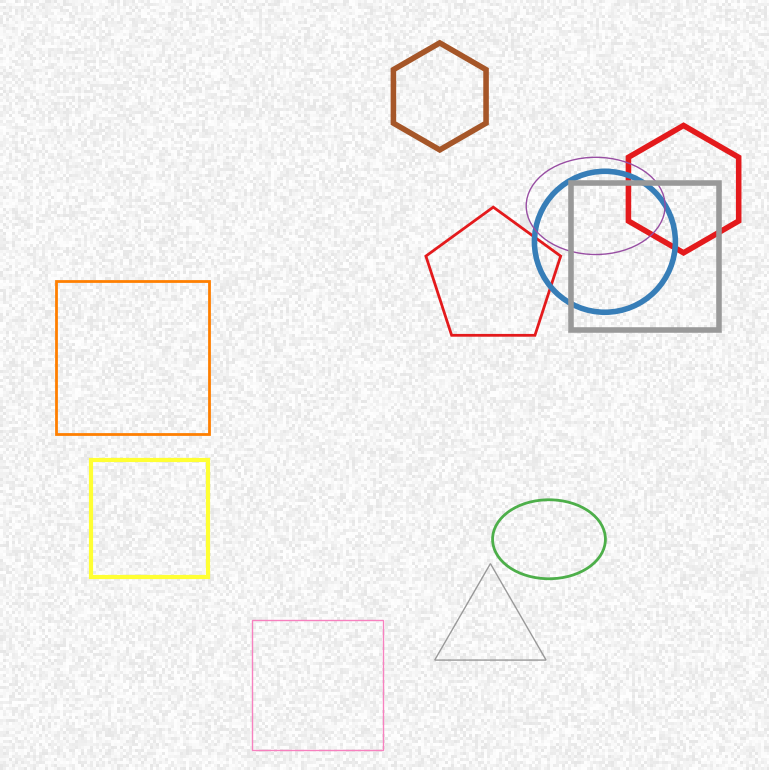[{"shape": "pentagon", "thickness": 1, "radius": 0.46, "center": [0.641, 0.639]}, {"shape": "hexagon", "thickness": 2, "radius": 0.41, "center": [0.888, 0.754]}, {"shape": "circle", "thickness": 2, "radius": 0.46, "center": [0.786, 0.686]}, {"shape": "oval", "thickness": 1, "radius": 0.37, "center": [0.713, 0.3]}, {"shape": "oval", "thickness": 0.5, "radius": 0.45, "center": [0.774, 0.733]}, {"shape": "square", "thickness": 1, "radius": 0.5, "center": [0.172, 0.535]}, {"shape": "square", "thickness": 1.5, "radius": 0.38, "center": [0.194, 0.327]}, {"shape": "hexagon", "thickness": 2, "radius": 0.35, "center": [0.571, 0.875]}, {"shape": "square", "thickness": 0.5, "radius": 0.42, "center": [0.412, 0.11]}, {"shape": "triangle", "thickness": 0.5, "radius": 0.42, "center": [0.637, 0.185]}, {"shape": "square", "thickness": 2, "radius": 0.48, "center": [0.838, 0.667]}]